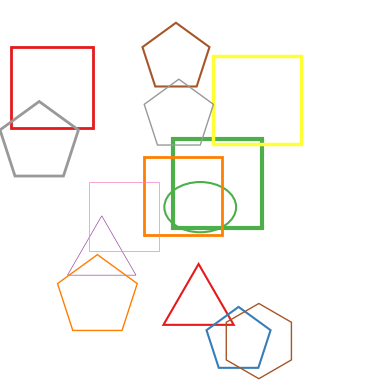[{"shape": "square", "thickness": 2, "radius": 0.53, "center": [0.136, 0.772]}, {"shape": "triangle", "thickness": 1.5, "radius": 0.53, "center": [0.516, 0.209]}, {"shape": "pentagon", "thickness": 1.5, "radius": 0.44, "center": [0.62, 0.115]}, {"shape": "square", "thickness": 3, "radius": 0.58, "center": [0.565, 0.523]}, {"shape": "oval", "thickness": 1.5, "radius": 0.47, "center": [0.52, 0.462]}, {"shape": "triangle", "thickness": 0.5, "radius": 0.51, "center": [0.264, 0.337]}, {"shape": "square", "thickness": 2, "radius": 0.51, "center": [0.475, 0.49]}, {"shape": "pentagon", "thickness": 1, "radius": 0.54, "center": [0.253, 0.23]}, {"shape": "square", "thickness": 2.5, "radius": 0.57, "center": [0.667, 0.741]}, {"shape": "pentagon", "thickness": 1.5, "radius": 0.46, "center": [0.457, 0.849]}, {"shape": "hexagon", "thickness": 1, "radius": 0.49, "center": [0.672, 0.114]}, {"shape": "square", "thickness": 0.5, "radius": 0.45, "center": [0.323, 0.437]}, {"shape": "pentagon", "thickness": 1, "radius": 0.47, "center": [0.465, 0.7]}, {"shape": "pentagon", "thickness": 2, "radius": 0.54, "center": [0.102, 0.629]}]